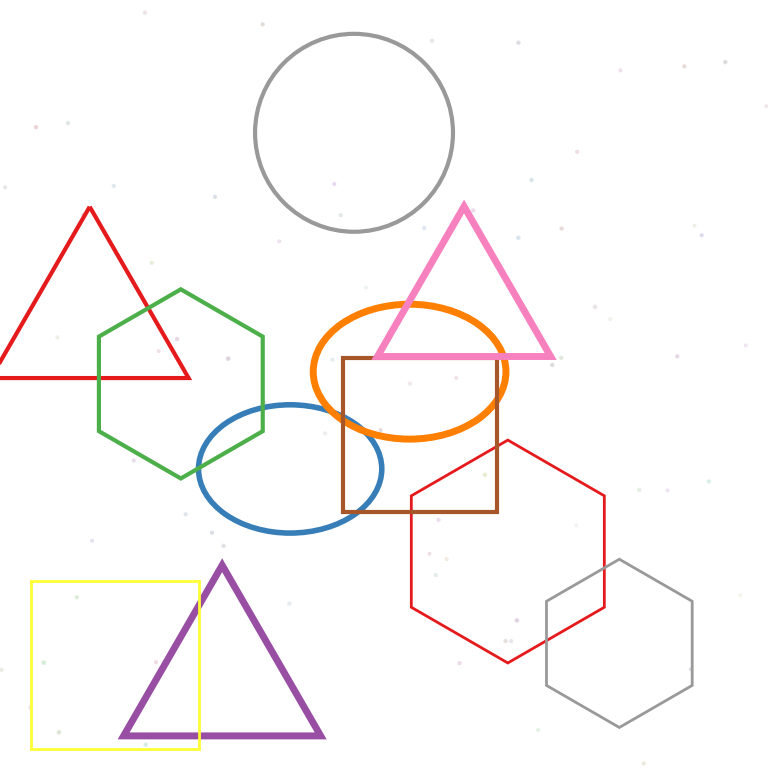[{"shape": "hexagon", "thickness": 1, "radius": 0.72, "center": [0.66, 0.284]}, {"shape": "triangle", "thickness": 1.5, "radius": 0.74, "center": [0.116, 0.583]}, {"shape": "oval", "thickness": 2, "radius": 0.6, "center": [0.377, 0.391]}, {"shape": "hexagon", "thickness": 1.5, "radius": 0.61, "center": [0.235, 0.501]}, {"shape": "triangle", "thickness": 2.5, "radius": 0.74, "center": [0.289, 0.118]}, {"shape": "oval", "thickness": 2.5, "radius": 0.63, "center": [0.532, 0.517]}, {"shape": "square", "thickness": 1, "radius": 0.55, "center": [0.149, 0.137]}, {"shape": "square", "thickness": 1.5, "radius": 0.5, "center": [0.545, 0.435]}, {"shape": "triangle", "thickness": 2.5, "radius": 0.65, "center": [0.603, 0.602]}, {"shape": "circle", "thickness": 1.5, "radius": 0.64, "center": [0.46, 0.828]}, {"shape": "hexagon", "thickness": 1, "radius": 0.55, "center": [0.804, 0.164]}]